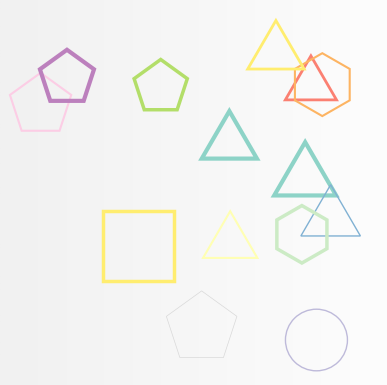[{"shape": "triangle", "thickness": 3, "radius": 0.46, "center": [0.788, 0.538]}, {"shape": "triangle", "thickness": 3, "radius": 0.41, "center": [0.592, 0.629]}, {"shape": "triangle", "thickness": 1.5, "radius": 0.4, "center": [0.594, 0.371]}, {"shape": "circle", "thickness": 1, "radius": 0.4, "center": [0.817, 0.117]}, {"shape": "triangle", "thickness": 2, "radius": 0.38, "center": [0.802, 0.779]}, {"shape": "triangle", "thickness": 1, "radius": 0.44, "center": [0.853, 0.431]}, {"shape": "hexagon", "thickness": 1.5, "radius": 0.41, "center": [0.832, 0.78]}, {"shape": "pentagon", "thickness": 2.5, "radius": 0.36, "center": [0.415, 0.773]}, {"shape": "pentagon", "thickness": 1.5, "radius": 0.42, "center": [0.105, 0.728]}, {"shape": "pentagon", "thickness": 0.5, "radius": 0.48, "center": [0.52, 0.149]}, {"shape": "pentagon", "thickness": 3, "radius": 0.37, "center": [0.173, 0.797]}, {"shape": "hexagon", "thickness": 2.5, "radius": 0.37, "center": [0.779, 0.391]}, {"shape": "triangle", "thickness": 2, "radius": 0.42, "center": [0.712, 0.863]}, {"shape": "square", "thickness": 2.5, "radius": 0.46, "center": [0.357, 0.361]}]